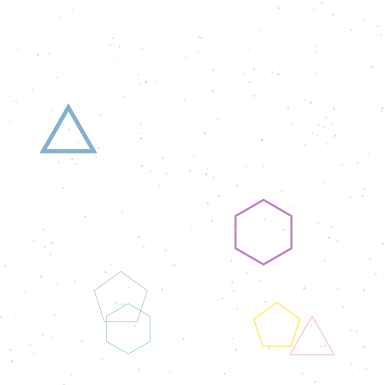[{"shape": "hexagon", "thickness": 0.5, "radius": 0.33, "center": [0.333, 0.146]}, {"shape": "pentagon", "thickness": 0.5, "radius": 0.36, "center": [0.314, 0.223]}, {"shape": "triangle", "thickness": 3, "radius": 0.38, "center": [0.178, 0.645]}, {"shape": "triangle", "thickness": 1, "radius": 0.33, "center": [0.811, 0.112]}, {"shape": "hexagon", "thickness": 1.5, "radius": 0.42, "center": [0.684, 0.397]}, {"shape": "pentagon", "thickness": 1, "radius": 0.31, "center": [0.719, 0.151]}]